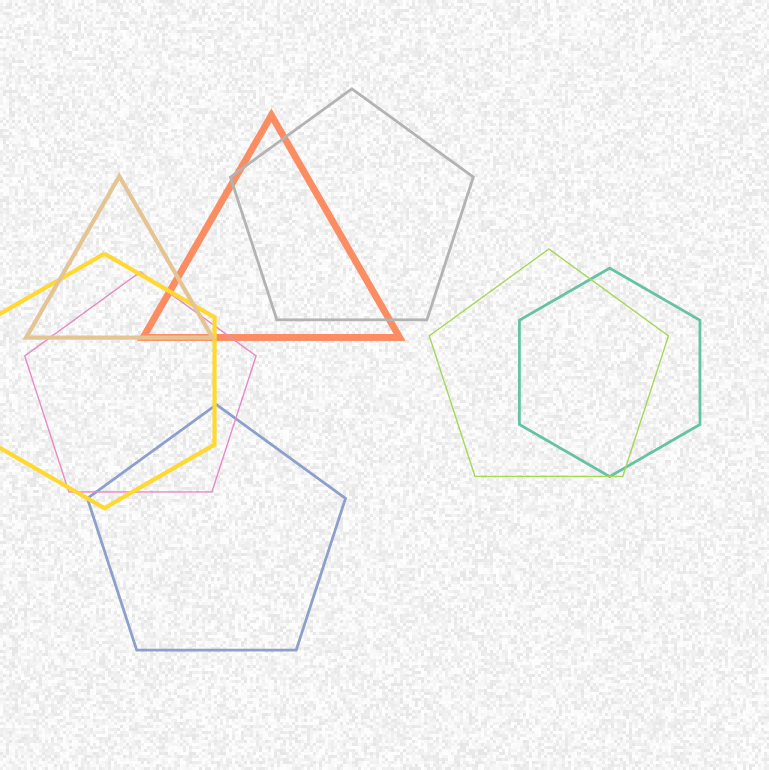[{"shape": "hexagon", "thickness": 1, "radius": 0.68, "center": [0.792, 0.516]}, {"shape": "triangle", "thickness": 2.5, "radius": 0.96, "center": [0.352, 0.658]}, {"shape": "pentagon", "thickness": 1, "radius": 0.88, "center": [0.281, 0.298]}, {"shape": "pentagon", "thickness": 0.5, "radius": 0.79, "center": [0.182, 0.489]}, {"shape": "pentagon", "thickness": 0.5, "radius": 0.82, "center": [0.713, 0.513]}, {"shape": "hexagon", "thickness": 1.5, "radius": 0.83, "center": [0.136, 0.505]}, {"shape": "triangle", "thickness": 1.5, "radius": 0.7, "center": [0.155, 0.631]}, {"shape": "pentagon", "thickness": 1, "radius": 0.83, "center": [0.457, 0.719]}]